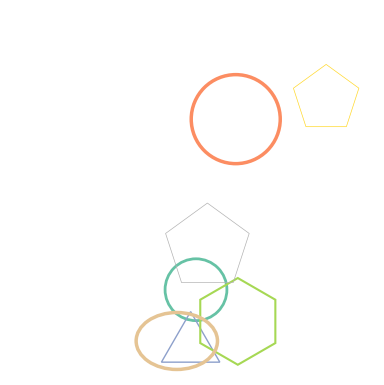[{"shape": "circle", "thickness": 2, "radius": 0.4, "center": [0.509, 0.248]}, {"shape": "circle", "thickness": 2.5, "radius": 0.58, "center": [0.612, 0.691]}, {"shape": "triangle", "thickness": 1, "radius": 0.44, "center": [0.495, 0.103]}, {"shape": "hexagon", "thickness": 1.5, "radius": 0.56, "center": [0.618, 0.165]}, {"shape": "pentagon", "thickness": 0.5, "radius": 0.45, "center": [0.847, 0.743]}, {"shape": "oval", "thickness": 2.5, "radius": 0.53, "center": [0.459, 0.114]}, {"shape": "pentagon", "thickness": 0.5, "radius": 0.57, "center": [0.539, 0.358]}]